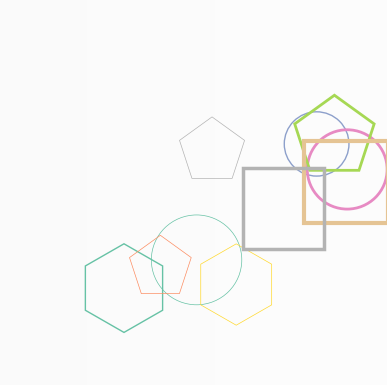[{"shape": "circle", "thickness": 0.5, "radius": 0.58, "center": [0.507, 0.325]}, {"shape": "hexagon", "thickness": 1, "radius": 0.58, "center": [0.32, 0.252]}, {"shape": "pentagon", "thickness": 0.5, "radius": 0.42, "center": [0.414, 0.305]}, {"shape": "circle", "thickness": 1, "radius": 0.42, "center": [0.817, 0.626]}, {"shape": "circle", "thickness": 2, "radius": 0.52, "center": [0.896, 0.56]}, {"shape": "pentagon", "thickness": 2, "radius": 0.54, "center": [0.863, 0.645]}, {"shape": "hexagon", "thickness": 0.5, "radius": 0.53, "center": [0.61, 0.261]}, {"shape": "square", "thickness": 3, "radius": 0.54, "center": [0.893, 0.527]}, {"shape": "square", "thickness": 2.5, "radius": 0.52, "center": [0.732, 0.459]}, {"shape": "pentagon", "thickness": 0.5, "radius": 0.44, "center": [0.547, 0.608]}]